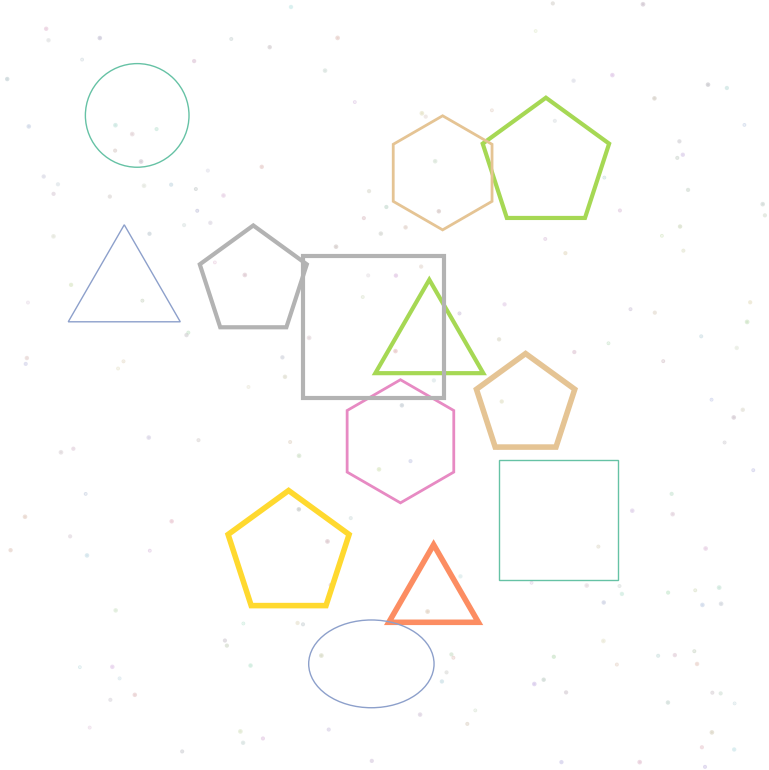[{"shape": "circle", "thickness": 0.5, "radius": 0.34, "center": [0.178, 0.85]}, {"shape": "square", "thickness": 0.5, "radius": 0.39, "center": [0.725, 0.325]}, {"shape": "triangle", "thickness": 2, "radius": 0.34, "center": [0.563, 0.225]}, {"shape": "oval", "thickness": 0.5, "radius": 0.41, "center": [0.482, 0.138]}, {"shape": "triangle", "thickness": 0.5, "radius": 0.42, "center": [0.161, 0.624]}, {"shape": "hexagon", "thickness": 1, "radius": 0.4, "center": [0.52, 0.427]}, {"shape": "pentagon", "thickness": 1.5, "radius": 0.43, "center": [0.709, 0.787]}, {"shape": "triangle", "thickness": 1.5, "radius": 0.4, "center": [0.558, 0.556]}, {"shape": "pentagon", "thickness": 2, "radius": 0.41, "center": [0.375, 0.28]}, {"shape": "pentagon", "thickness": 2, "radius": 0.34, "center": [0.683, 0.474]}, {"shape": "hexagon", "thickness": 1, "radius": 0.37, "center": [0.575, 0.776]}, {"shape": "square", "thickness": 1.5, "radius": 0.46, "center": [0.485, 0.575]}, {"shape": "pentagon", "thickness": 1.5, "radius": 0.37, "center": [0.329, 0.634]}]